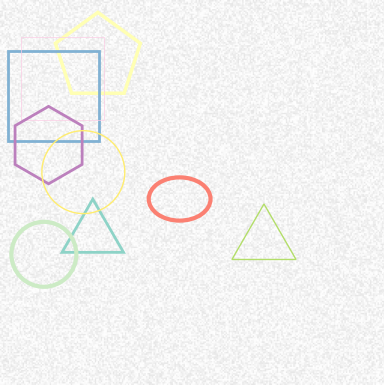[{"shape": "triangle", "thickness": 2, "radius": 0.46, "center": [0.241, 0.391]}, {"shape": "pentagon", "thickness": 2.5, "radius": 0.58, "center": [0.254, 0.852]}, {"shape": "oval", "thickness": 3, "radius": 0.4, "center": [0.467, 0.483]}, {"shape": "square", "thickness": 2, "radius": 0.59, "center": [0.139, 0.751]}, {"shape": "triangle", "thickness": 1, "radius": 0.48, "center": [0.686, 0.374]}, {"shape": "square", "thickness": 0.5, "radius": 0.54, "center": [0.161, 0.795]}, {"shape": "hexagon", "thickness": 2, "radius": 0.5, "center": [0.126, 0.623]}, {"shape": "circle", "thickness": 3, "radius": 0.42, "center": [0.114, 0.339]}, {"shape": "circle", "thickness": 1, "radius": 0.54, "center": [0.216, 0.553]}]